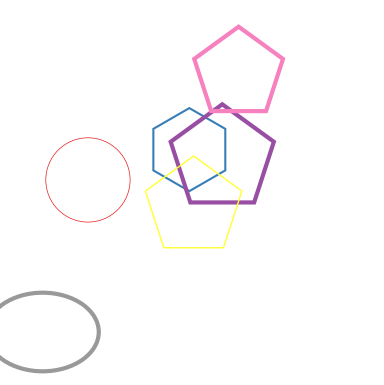[{"shape": "circle", "thickness": 0.5, "radius": 0.55, "center": [0.228, 0.533]}, {"shape": "hexagon", "thickness": 1.5, "radius": 0.54, "center": [0.492, 0.611]}, {"shape": "pentagon", "thickness": 3, "radius": 0.7, "center": [0.577, 0.588]}, {"shape": "pentagon", "thickness": 1, "radius": 0.66, "center": [0.503, 0.463]}, {"shape": "pentagon", "thickness": 3, "radius": 0.61, "center": [0.62, 0.809]}, {"shape": "oval", "thickness": 3, "radius": 0.73, "center": [0.111, 0.138]}]